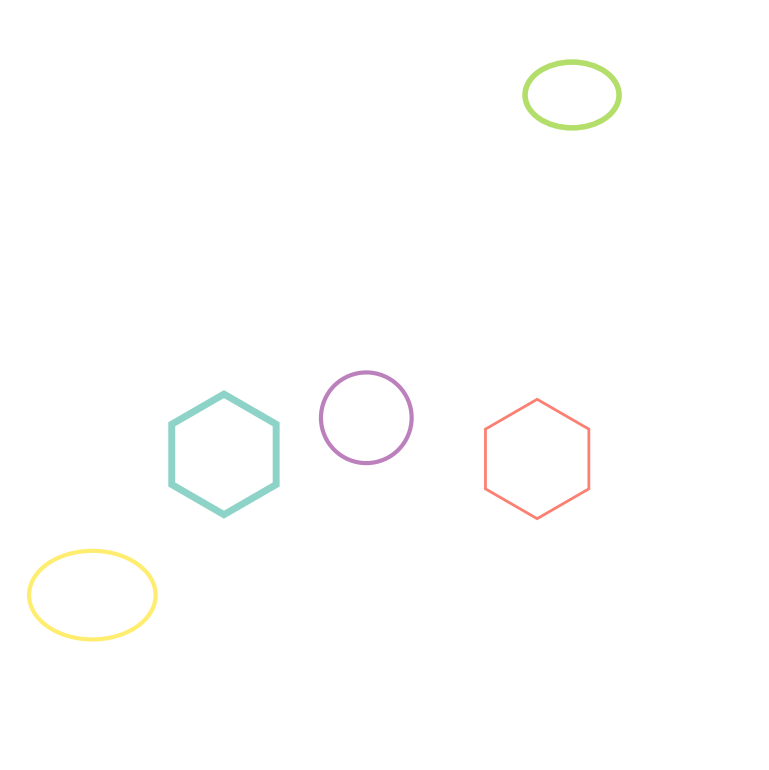[{"shape": "hexagon", "thickness": 2.5, "radius": 0.39, "center": [0.291, 0.41]}, {"shape": "hexagon", "thickness": 1, "radius": 0.39, "center": [0.698, 0.404]}, {"shape": "oval", "thickness": 2, "radius": 0.31, "center": [0.743, 0.877]}, {"shape": "circle", "thickness": 1.5, "radius": 0.29, "center": [0.476, 0.457]}, {"shape": "oval", "thickness": 1.5, "radius": 0.41, "center": [0.12, 0.227]}]